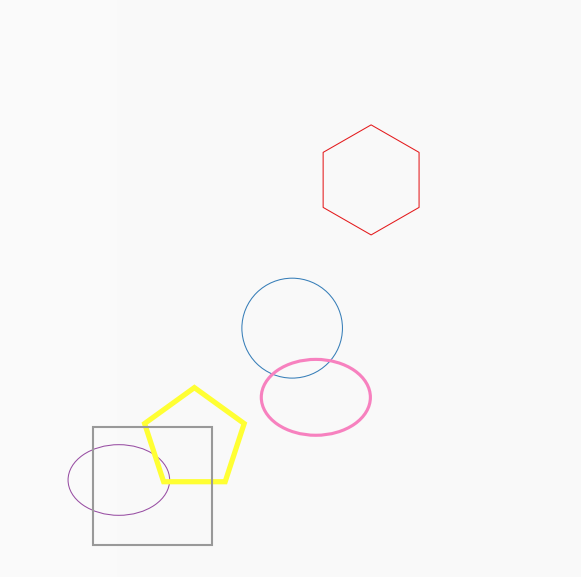[{"shape": "hexagon", "thickness": 0.5, "radius": 0.48, "center": [0.638, 0.688]}, {"shape": "circle", "thickness": 0.5, "radius": 0.43, "center": [0.503, 0.431]}, {"shape": "oval", "thickness": 0.5, "radius": 0.44, "center": [0.204, 0.168]}, {"shape": "pentagon", "thickness": 2.5, "radius": 0.45, "center": [0.334, 0.238]}, {"shape": "oval", "thickness": 1.5, "radius": 0.47, "center": [0.543, 0.311]}, {"shape": "square", "thickness": 1, "radius": 0.51, "center": [0.262, 0.158]}]